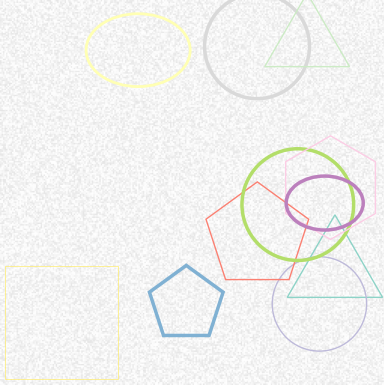[{"shape": "triangle", "thickness": 1, "radius": 0.71, "center": [0.87, 0.299]}, {"shape": "oval", "thickness": 2, "radius": 0.68, "center": [0.359, 0.87]}, {"shape": "circle", "thickness": 1, "radius": 0.61, "center": [0.83, 0.211]}, {"shape": "pentagon", "thickness": 1, "radius": 0.7, "center": [0.668, 0.387]}, {"shape": "pentagon", "thickness": 2.5, "radius": 0.5, "center": [0.484, 0.21]}, {"shape": "circle", "thickness": 2.5, "radius": 0.73, "center": [0.774, 0.469]}, {"shape": "hexagon", "thickness": 1, "radius": 0.67, "center": [0.859, 0.513]}, {"shape": "circle", "thickness": 2.5, "radius": 0.68, "center": [0.668, 0.88]}, {"shape": "oval", "thickness": 2.5, "radius": 0.5, "center": [0.843, 0.473]}, {"shape": "triangle", "thickness": 1, "radius": 0.64, "center": [0.798, 0.891]}, {"shape": "square", "thickness": 0.5, "radius": 0.73, "center": [0.16, 0.162]}]